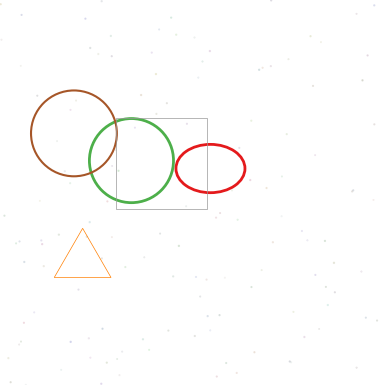[{"shape": "oval", "thickness": 2, "radius": 0.45, "center": [0.547, 0.562]}, {"shape": "circle", "thickness": 2, "radius": 0.55, "center": [0.341, 0.583]}, {"shape": "triangle", "thickness": 0.5, "radius": 0.43, "center": [0.215, 0.322]}, {"shape": "circle", "thickness": 1.5, "radius": 0.56, "center": [0.192, 0.654]}, {"shape": "square", "thickness": 0.5, "radius": 0.59, "center": [0.419, 0.575]}]